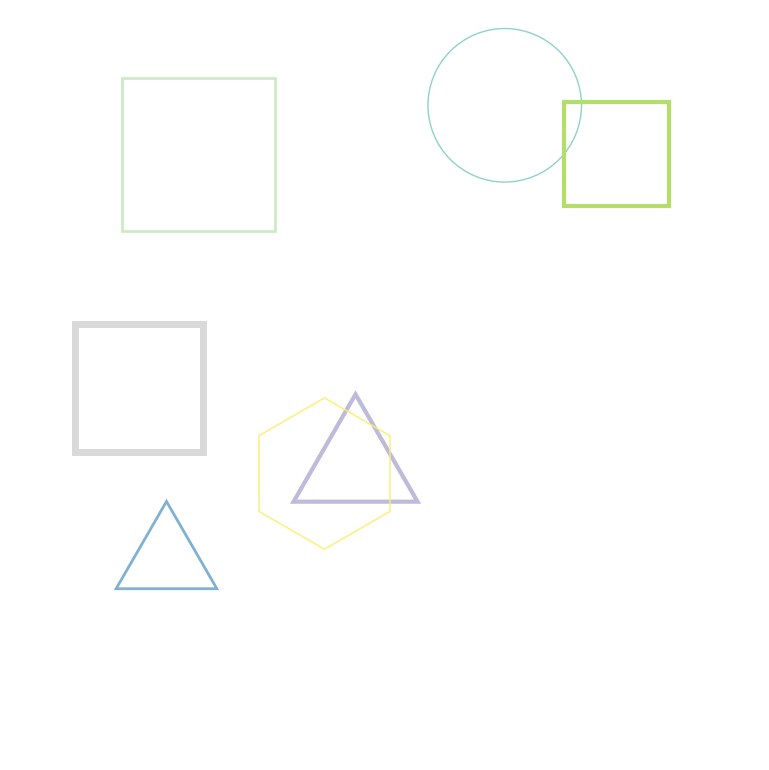[{"shape": "circle", "thickness": 0.5, "radius": 0.5, "center": [0.655, 0.863]}, {"shape": "triangle", "thickness": 1.5, "radius": 0.46, "center": [0.462, 0.395]}, {"shape": "triangle", "thickness": 1, "radius": 0.38, "center": [0.216, 0.273]}, {"shape": "square", "thickness": 1.5, "radius": 0.34, "center": [0.801, 0.8]}, {"shape": "square", "thickness": 2.5, "radius": 0.42, "center": [0.181, 0.496]}, {"shape": "square", "thickness": 1, "radius": 0.5, "center": [0.258, 0.799]}, {"shape": "hexagon", "thickness": 0.5, "radius": 0.49, "center": [0.421, 0.385]}]